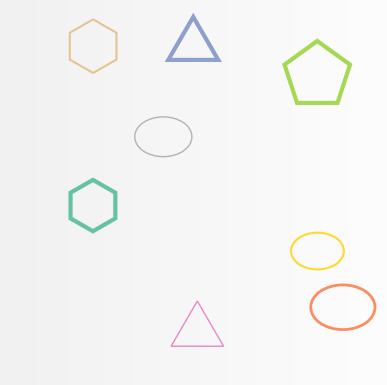[{"shape": "hexagon", "thickness": 3, "radius": 0.33, "center": [0.24, 0.466]}, {"shape": "oval", "thickness": 2, "radius": 0.41, "center": [0.885, 0.202]}, {"shape": "triangle", "thickness": 3, "radius": 0.37, "center": [0.499, 0.882]}, {"shape": "triangle", "thickness": 1, "radius": 0.39, "center": [0.509, 0.14]}, {"shape": "pentagon", "thickness": 3, "radius": 0.44, "center": [0.819, 0.805]}, {"shape": "oval", "thickness": 1.5, "radius": 0.34, "center": [0.819, 0.348]}, {"shape": "hexagon", "thickness": 1.5, "radius": 0.35, "center": [0.24, 0.88]}, {"shape": "oval", "thickness": 1, "radius": 0.37, "center": [0.421, 0.645]}]